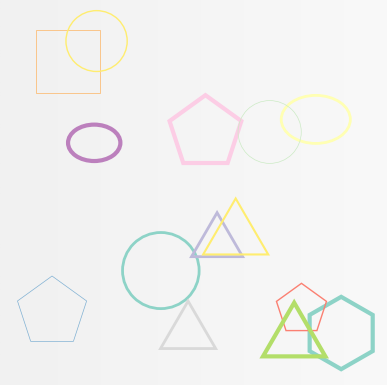[{"shape": "circle", "thickness": 2, "radius": 0.49, "center": [0.415, 0.297]}, {"shape": "hexagon", "thickness": 3, "radius": 0.47, "center": [0.88, 0.135]}, {"shape": "oval", "thickness": 2, "radius": 0.45, "center": [0.815, 0.69]}, {"shape": "triangle", "thickness": 2, "radius": 0.38, "center": [0.56, 0.371]}, {"shape": "pentagon", "thickness": 1, "radius": 0.34, "center": [0.778, 0.196]}, {"shape": "pentagon", "thickness": 0.5, "radius": 0.47, "center": [0.134, 0.189]}, {"shape": "square", "thickness": 0.5, "radius": 0.41, "center": [0.175, 0.84]}, {"shape": "triangle", "thickness": 3, "radius": 0.46, "center": [0.759, 0.121]}, {"shape": "pentagon", "thickness": 3, "radius": 0.49, "center": [0.53, 0.655]}, {"shape": "triangle", "thickness": 2, "radius": 0.41, "center": [0.485, 0.136]}, {"shape": "oval", "thickness": 3, "radius": 0.34, "center": [0.243, 0.629]}, {"shape": "circle", "thickness": 0.5, "radius": 0.41, "center": [0.696, 0.657]}, {"shape": "triangle", "thickness": 1.5, "radius": 0.48, "center": [0.608, 0.388]}, {"shape": "circle", "thickness": 1, "radius": 0.4, "center": [0.249, 0.893]}]